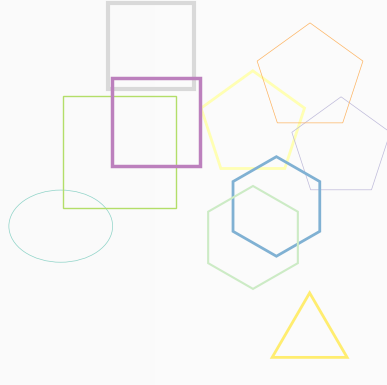[{"shape": "oval", "thickness": 0.5, "radius": 0.67, "center": [0.157, 0.413]}, {"shape": "pentagon", "thickness": 2, "radius": 0.7, "center": [0.652, 0.676]}, {"shape": "pentagon", "thickness": 0.5, "radius": 0.67, "center": [0.88, 0.615]}, {"shape": "hexagon", "thickness": 2, "radius": 0.65, "center": [0.713, 0.464]}, {"shape": "pentagon", "thickness": 0.5, "radius": 0.72, "center": [0.8, 0.797]}, {"shape": "square", "thickness": 1, "radius": 0.73, "center": [0.308, 0.605]}, {"shape": "square", "thickness": 3, "radius": 0.56, "center": [0.39, 0.881]}, {"shape": "square", "thickness": 2.5, "radius": 0.57, "center": [0.402, 0.684]}, {"shape": "hexagon", "thickness": 1.5, "radius": 0.67, "center": [0.653, 0.383]}, {"shape": "triangle", "thickness": 2, "radius": 0.56, "center": [0.799, 0.128]}]